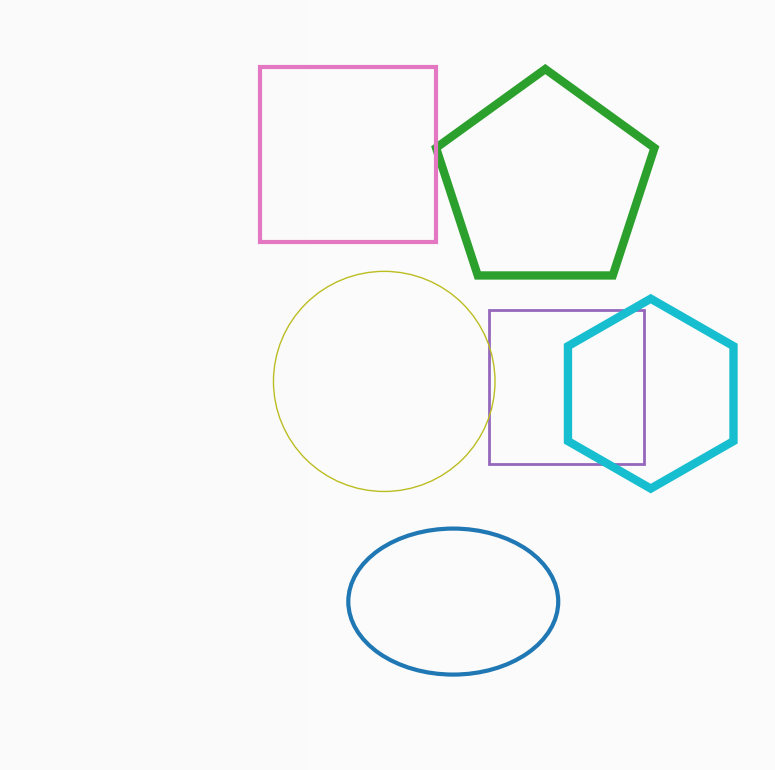[{"shape": "oval", "thickness": 1.5, "radius": 0.68, "center": [0.585, 0.219]}, {"shape": "pentagon", "thickness": 3, "radius": 0.74, "center": [0.704, 0.762]}, {"shape": "square", "thickness": 1, "radius": 0.5, "center": [0.731, 0.497]}, {"shape": "square", "thickness": 1.5, "radius": 0.57, "center": [0.449, 0.8]}, {"shape": "circle", "thickness": 0.5, "radius": 0.71, "center": [0.496, 0.505]}, {"shape": "hexagon", "thickness": 3, "radius": 0.62, "center": [0.84, 0.489]}]